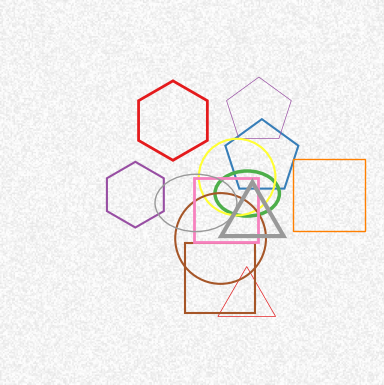[{"shape": "hexagon", "thickness": 2, "radius": 0.52, "center": [0.449, 0.687]}, {"shape": "triangle", "thickness": 0.5, "radius": 0.43, "center": [0.641, 0.221]}, {"shape": "pentagon", "thickness": 1.5, "radius": 0.5, "center": [0.68, 0.591]}, {"shape": "oval", "thickness": 2.5, "radius": 0.42, "center": [0.642, 0.497]}, {"shape": "pentagon", "thickness": 0.5, "radius": 0.44, "center": [0.672, 0.711]}, {"shape": "hexagon", "thickness": 1.5, "radius": 0.43, "center": [0.352, 0.494]}, {"shape": "square", "thickness": 1, "radius": 0.46, "center": [0.855, 0.493]}, {"shape": "circle", "thickness": 1.5, "radius": 0.5, "center": [0.616, 0.54]}, {"shape": "square", "thickness": 1.5, "radius": 0.45, "center": [0.572, 0.278]}, {"shape": "circle", "thickness": 1.5, "radius": 0.59, "center": [0.573, 0.381]}, {"shape": "square", "thickness": 2, "radius": 0.41, "center": [0.588, 0.455]}, {"shape": "triangle", "thickness": 3, "radius": 0.47, "center": [0.656, 0.433]}, {"shape": "oval", "thickness": 1, "radius": 0.53, "center": [0.509, 0.473]}]